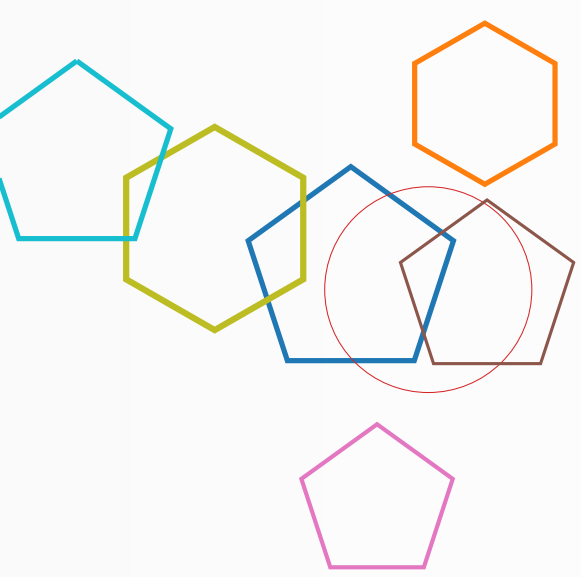[{"shape": "pentagon", "thickness": 2.5, "radius": 0.93, "center": [0.604, 0.525]}, {"shape": "hexagon", "thickness": 2.5, "radius": 0.7, "center": [0.834, 0.819]}, {"shape": "circle", "thickness": 0.5, "radius": 0.89, "center": [0.737, 0.498]}, {"shape": "pentagon", "thickness": 1.5, "radius": 0.78, "center": [0.838, 0.496]}, {"shape": "pentagon", "thickness": 2, "radius": 0.68, "center": [0.649, 0.128]}, {"shape": "hexagon", "thickness": 3, "radius": 0.88, "center": [0.369, 0.603]}, {"shape": "pentagon", "thickness": 2.5, "radius": 0.85, "center": [0.132, 0.724]}]